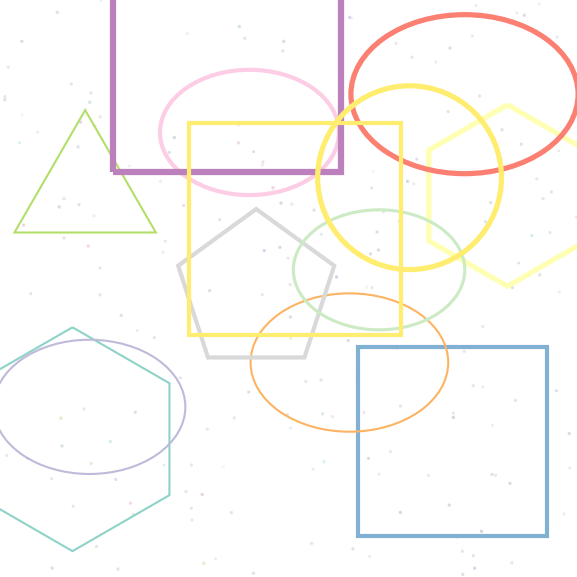[{"shape": "hexagon", "thickness": 1, "radius": 0.97, "center": [0.126, 0.239]}, {"shape": "hexagon", "thickness": 2.5, "radius": 0.79, "center": [0.879, 0.661]}, {"shape": "oval", "thickness": 1, "radius": 0.83, "center": [0.155, 0.295]}, {"shape": "oval", "thickness": 2.5, "radius": 0.98, "center": [0.804, 0.836]}, {"shape": "square", "thickness": 2, "radius": 0.82, "center": [0.783, 0.235]}, {"shape": "oval", "thickness": 1, "radius": 0.86, "center": [0.605, 0.371]}, {"shape": "triangle", "thickness": 1, "radius": 0.71, "center": [0.147, 0.667]}, {"shape": "oval", "thickness": 2, "radius": 0.77, "center": [0.432, 0.77]}, {"shape": "pentagon", "thickness": 2, "radius": 0.71, "center": [0.444, 0.495]}, {"shape": "square", "thickness": 3, "radius": 0.98, "center": [0.393, 0.899]}, {"shape": "oval", "thickness": 1.5, "radius": 0.74, "center": [0.656, 0.532]}, {"shape": "circle", "thickness": 2.5, "radius": 0.8, "center": [0.709, 0.691]}, {"shape": "square", "thickness": 2, "radius": 0.92, "center": [0.511, 0.603]}]